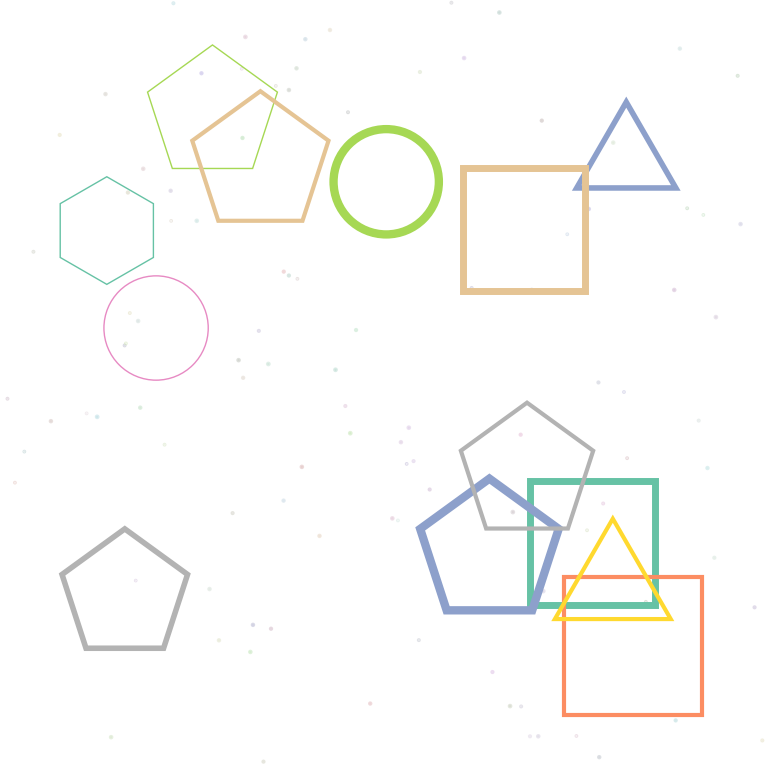[{"shape": "square", "thickness": 2.5, "radius": 0.4, "center": [0.769, 0.295]}, {"shape": "hexagon", "thickness": 0.5, "radius": 0.35, "center": [0.139, 0.701]}, {"shape": "square", "thickness": 1.5, "radius": 0.45, "center": [0.822, 0.161]}, {"shape": "pentagon", "thickness": 3, "radius": 0.47, "center": [0.636, 0.284]}, {"shape": "triangle", "thickness": 2, "radius": 0.37, "center": [0.813, 0.793]}, {"shape": "circle", "thickness": 0.5, "radius": 0.34, "center": [0.203, 0.574]}, {"shape": "circle", "thickness": 3, "radius": 0.34, "center": [0.502, 0.764]}, {"shape": "pentagon", "thickness": 0.5, "radius": 0.44, "center": [0.276, 0.853]}, {"shape": "triangle", "thickness": 1.5, "radius": 0.43, "center": [0.796, 0.239]}, {"shape": "pentagon", "thickness": 1.5, "radius": 0.47, "center": [0.338, 0.789]}, {"shape": "square", "thickness": 2.5, "radius": 0.4, "center": [0.68, 0.702]}, {"shape": "pentagon", "thickness": 1.5, "radius": 0.45, "center": [0.684, 0.387]}, {"shape": "pentagon", "thickness": 2, "radius": 0.43, "center": [0.162, 0.227]}]